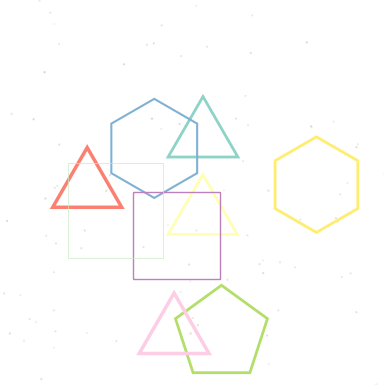[{"shape": "triangle", "thickness": 2, "radius": 0.52, "center": [0.527, 0.644]}, {"shape": "triangle", "thickness": 2, "radius": 0.52, "center": [0.527, 0.443]}, {"shape": "triangle", "thickness": 2.5, "radius": 0.52, "center": [0.226, 0.513]}, {"shape": "hexagon", "thickness": 1.5, "radius": 0.64, "center": [0.401, 0.615]}, {"shape": "pentagon", "thickness": 2, "radius": 0.63, "center": [0.575, 0.133]}, {"shape": "triangle", "thickness": 2.5, "radius": 0.52, "center": [0.452, 0.134]}, {"shape": "square", "thickness": 1, "radius": 0.56, "center": [0.458, 0.389]}, {"shape": "square", "thickness": 0.5, "radius": 0.62, "center": [0.3, 0.453]}, {"shape": "hexagon", "thickness": 2, "radius": 0.62, "center": [0.822, 0.52]}]